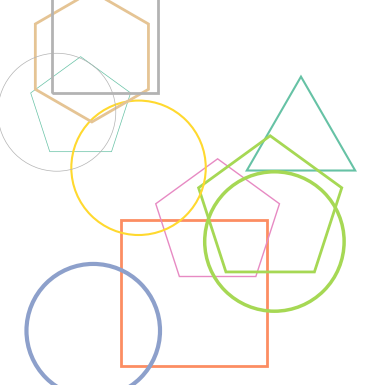[{"shape": "triangle", "thickness": 1.5, "radius": 0.81, "center": [0.782, 0.638]}, {"shape": "pentagon", "thickness": 0.5, "radius": 0.68, "center": [0.209, 0.716]}, {"shape": "square", "thickness": 2, "radius": 0.95, "center": [0.504, 0.24]}, {"shape": "circle", "thickness": 3, "radius": 0.87, "center": [0.242, 0.141]}, {"shape": "pentagon", "thickness": 1, "radius": 0.84, "center": [0.565, 0.419]}, {"shape": "circle", "thickness": 2.5, "radius": 0.91, "center": [0.713, 0.373]}, {"shape": "pentagon", "thickness": 2, "radius": 0.98, "center": [0.702, 0.452]}, {"shape": "circle", "thickness": 1.5, "radius": 0.87, "center": [0.36, 0.564]}, {"shape": "hexagon", "thickness": 2, "radius": 0.85, "center": [0.239, 0.853]}, {"shape": "square", "thickness": 2, "radius": 0.68, "center": [0.273, 0.896]}, {"shape": "circle", "thickness": 0.5, "radius": 0.77, "center": [0.148, 0.708]}]